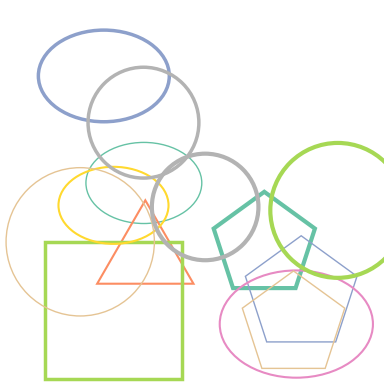[{"shape": "pentagon", "thickness": 3, "radius": 0.69, "center": [0.686, 0.364]}, {"shape": "oval", "thickness": 1, "radius": 0.75, "center": [0.374, 0.525]}, {"shape": "triangle", "thickness": 1.5, "radius": 0.72, "center": [0.377, 0.335]}, {"shape": "pentagon", "thickness": 1, "radius": 0.76, "center": [0.782, 0.235]}, {"shape": "oval", "thickness": 2.5, "radius": 0.85, "center": [0.27, 0.803]}, {"shape": "oval", "thickness": 1.5, "radius": 0.99, "center": [0.77, 0.158]}, {"shape": "square", "thickness": 2.5, "radius": 0.89, "center": [0.295, 0.193]}, {"shape": "circle", "thickness": 3, "radius": 0.88, "center": [0.877, 0.454]}, {"shape": "oval", "thickness": 1.5, "radius": 0.71, "center": [0.295, 0.467]}, {"shape": "pentagon", "thickness": 1, "radius": 0.7, "center": [0.762, 0.156]}, {"shape": "circle", "thickness": 1, "radius": 0.96, "center": [0.208, 0.372]}, {"shape": "circle", "thickness": 3, "radius": 0.69, "center": [0.533, 0.462]}, {"shape": "circle", "thickness": 2.5, "radius": 0.72, "center": [0.373, 0.681]}]